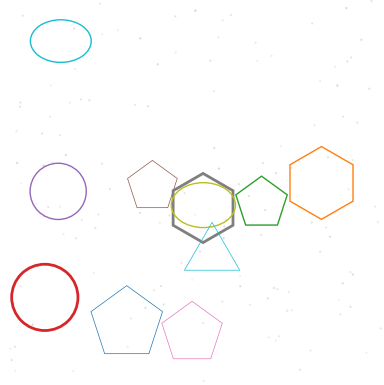[{"shape": "pentagon", "thickness": 0.5, "radius": 0.49, "center": [0.329, 0.16]}, {"shape": "hexagon", "thickness": 1, "radius": 0.47, "center": [0.835, 0.525]}, {"shape": "pentagon", "thickness": 1, "radius": 0.35, "center": [0.679, 0.472]}, {"shape": "circle", "thickness": 2, "radius": 0.43, "center": [0.116, 0.228]}, {"shape": "circle", "thickness": 1, "radius": 0.36, "center": [0.151, 0.503]}, {"shape": "pentagon", "thickness": 0.5, "radius": 0.34, "center": [0.396, 0.515]}, {"shape": "pentagon", "thickness": 0.5, "radius": 0.41, "center": [0.499, 0.135]}, {"shape": "hexagon", "thickness": 2, "radius": 0.45, "center": [0.527, 0.46]}, {"shape": "oval", "thickness": 1, "radius": 0.42, "center": [0.528, 0.467]}, {"shape": "triangle", "thickness": 0.5, "radius": 0.41, "center": [0.551, 0.34]}, {"shape": "oval", "thickness": 1, "radius": 0.4, "center": [0.158, 0.893]}]